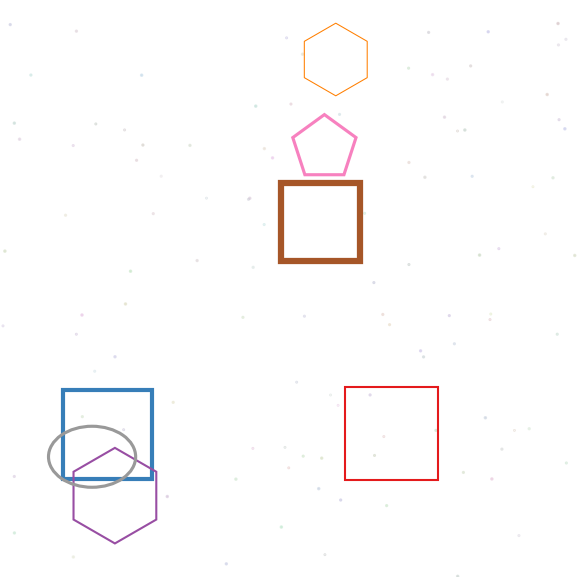[{"shape": "square", "thickness": 1, "radius": 0.4, "center": [0.678, 0.249]}, {"shape": "square", "thickness": 2, "radius": 0.39, "center": [0.186, 0.247]}, {"shape": "hexagon", "thickness": 1, "radius": 0.41, "center": [0.199, 0.141]}, {"shape": "hexagon", "thickness": 0.5, "radius": 0.31, "center": [0.581, 0.896]}, {"shape": "square", "thickness": 3, "radius": 0.34, "center": [0.555, 0.615]}, {"shape": "pentagon", "thickness": 1.5, "radius": 0.29, "center": [0.562, 0.743]}, {"shape": "oval", "thickness": 1.5, "radius": 0.38, "center": [0.159, 0.208]}]